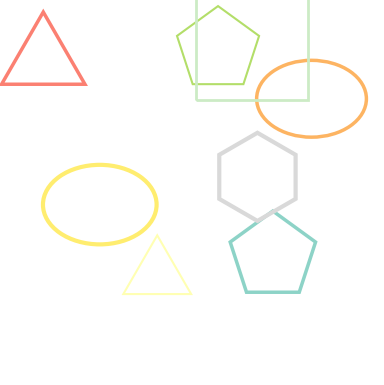[{"shape": "pentagon", "thickness": 2.5, "radius": 0.58, "center": [0.709, 0.335]}, {"shape": "triangle", "thickness": 1.5, "radius": 0.51, "center": [0.408, 0.287]}, {"shape": "triangle", "thickness": 2.5, "radius": 0.63, "center": [0.112, 0.844]}, {"shape": "oval", "thickness": 2.5, "radius": 0.71, "center": [0.809, 0.744]}, {"shape": "pentagon", "thickness": 1.5, "radius": 0.56, "center": [0.566, 0.872]}, {"shape": "hexagon", "thickness": 3, "radius": 0.57, "center": [0.669, 0.541]}, {"shape": "square", "thickness": 2, "radius": 0.73, "center": [0.654, 0.885]}, {"shape": "oval", "thickness": 3, "radius": 0.74, "center": [0.259, 0.469]}]